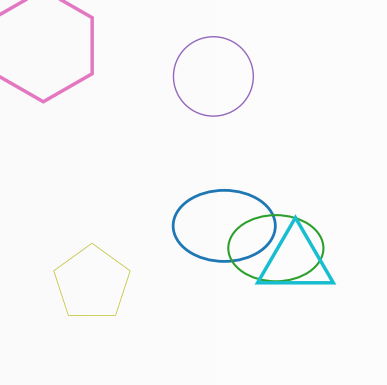[{"shape": "oval", "thickness": 2, "radius": 0.66, "center": [0.579, 0.413]}, {"shape": "oval", "thickness": 1.5, "radius": 0.61, "center": [0.712, 0.355]}, {"shape": "circle", "thickness": 1, "radius": 0.52, "center": [0.551, 0.802]}, {"shape": "hexagon", "thickness": 2.5, "radius": 0.73, "center": [0.112, 0.881]}, {"shape": "pentagon", "thickness": 0.5, "radius": 0.52, "center": [0.237, 0.265]}, {"shape": "triangle", "thickness": 2.5, "radius": 0.56, "center": [0.762, 0.322]}]